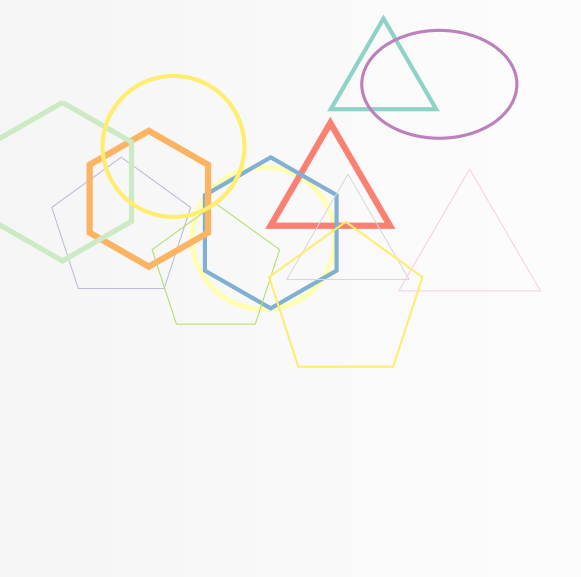[{"shape": "triangle", "thickness": 2, "radius": 0.52, "center": [0.66, 0.862]}, {"shape": "circle", "thickness": 2.5, "radius": 0.62, "center": [0.454, 0.587]}, {"shape": "pentagon", "thickness": 0.5, "radius": 0.63, "center": [0.209, 0.601]}, {"shape": "triangle", "thickness": 3, "radius": 0.59, "center": [0.568, 0.668]}, {"shape": "hexagon", "thickness": 2, "radius": 0.65, "center": [0.466, 0.596]}, {"shape": "hexagon", "thickness": 3, "radius": 0.59, "center": [0.256, 0.655]}, {"shape": "pentagon", "thickness": 0.5, "radius": 0.58, "center": [0.371, 0.531]}, {"shape": "triangle", "thickness": 0.5, "radius": 0.7, "center": [0.808, 0.566]}, {"shape": "triangle", "thickness": 0.5, "radius": 0.61, "center": [0.599, 0.576]}, {"shape": "oval", "thickness": 1.5, "radius": 0.67, "center": [0.756, 0.853]}, {"shape": "hexagon", "thickness": 2.5, "radius": 0.69, "center": [0.107, 0.685]}, {"shape": "pentagon", "thickness": 1, "radius": 0.69, "center": [0.595, 0.476]}, {"shape": "circle", "thickness": 2, "radius": 0.61, "center": [0.298, 0.746]}]